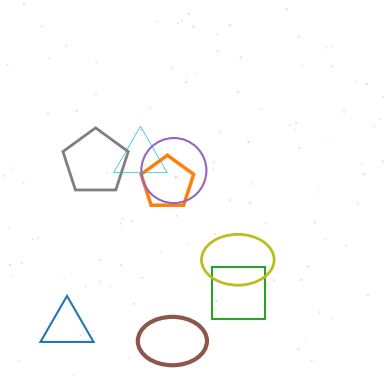[{"shape": "triangle", "thickness": 1.5, "radius": 0.4, "center": [0.174, 0.152]}, {"shape": "pentagon", "thickness": 2.5, "radius": 0.36, "center": [0.435, 0.525]}, {"shape": "square", "thickness": 1.5, "radius": 0.34, "center": [0.619, 0.239]}, {"shape": "circle", "thickness": 1.5, "radius": 0.42, "center": [0.452, 0.557]}, {"shape": "oval", "thickness": 3, "radius": 0.45, "center": [0.448, 0.114]}, {"shape": "pentagon", "thickness": 2, "radius": 0.45, "center": [0.248, 0.579]}, {"shape": "oval", "thickness": 2, "radius": 0.47, "center": [0.618, 0.325]}, {"shape": "triangle", "thickness": 0.5, "radius": 0.4, "center": [0.365, 0.592]}]